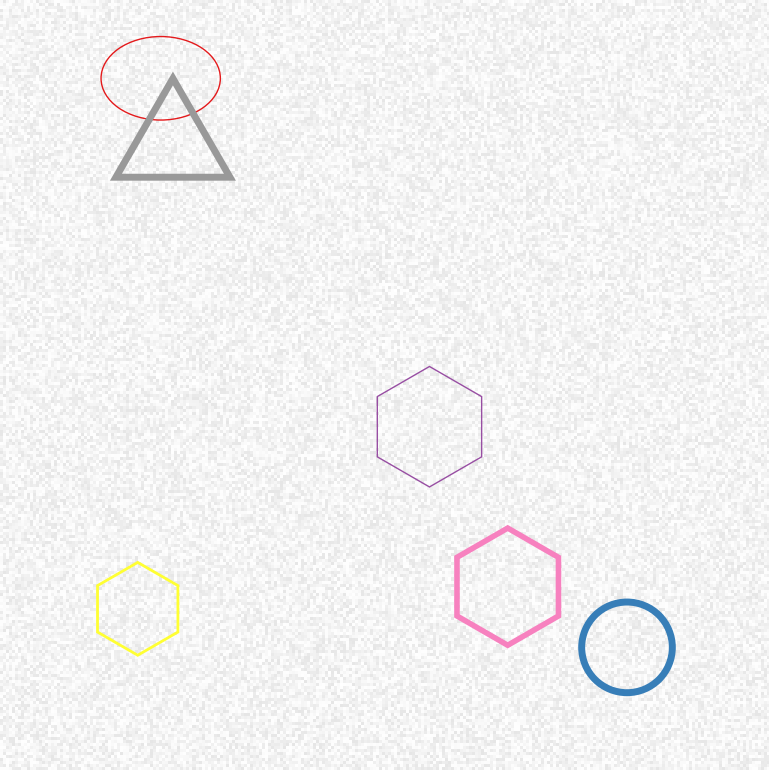[{"shape": "oval", "thickness": 0.5, "radius": 0.39, "center": [0.209, 0.898]}, {"shape": "circle", "thickness": 2.5, "radius": 0.29, "center": [0.814, 0.159]}, {"shape": "hexagon", "thickness": 0.5, "radius": 0.39, "center": [0.558, 0.446]}, {"shape": "hexagon", "thickness": 1, "radius": 0.3, "center": [0.179, 0.209]}, {"shape": "hexagon", "thickness": 2, "radius": 0.38, "center": [0.659, 0.238]}, {"shape": "triangle", "thickness": 2.5, "radius": 0.43, "center": [0.225, 0.813]}]